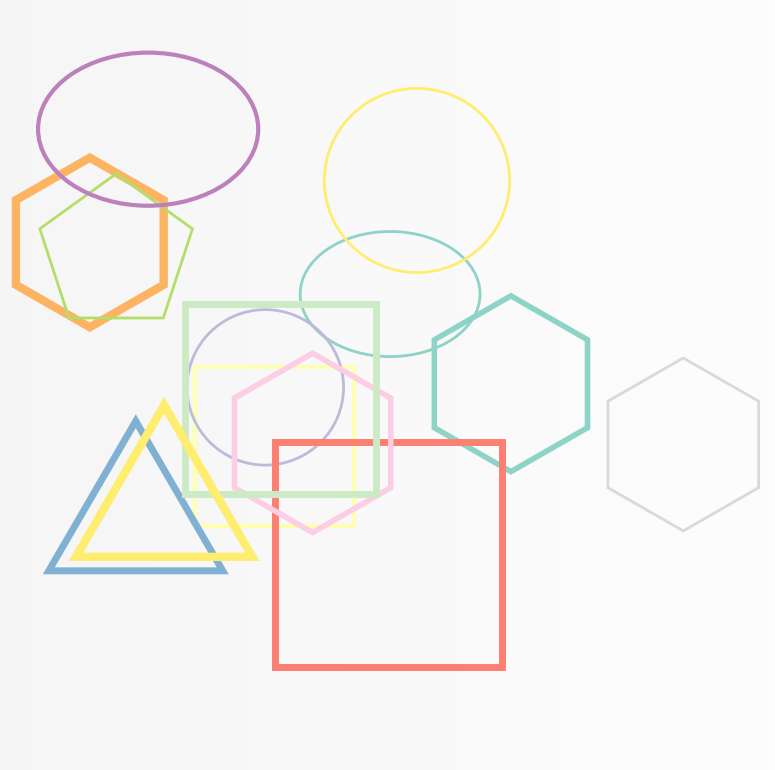[{"shape": "hexagon", "thickness": 2, "radius": 0.57, "center": [0.659, 0.502]}, {"shape": "oval", "thickness": 1, "radius": 0.58, "center": [0.503, 0.618]}, {"shape": "square", "thickness": 1.5, "radius": 0.51, "center": [0.354, 0.42]}, {"shape": "circle", "thickness": 1, "radius": 0.5, "center": [0.342, 0.497]}, {"shape": "square", "thickness": 2.5, "radius": 0.73, "center": [0.501, 0.28]}, {"shape": "triangle", "thickness": 2.5, "radius": 0.65, "center": [0.175, 0.323]}, {"shape": "hexagon", "thickness": 3, "radius": 0.55, "center": [0.116, 0.685]}, {"shape": "pentagon", "thickness": 1, "radius": 0.52, "center": [0.15, 0.671]}, {"shape": "hexagon", "thickness": 2, "radius": 0.58, "center": [0.403, 0.425]}, {"shape": "hexagon", "thickness": 1, "radius": 0.56, "center": [0.882, 0.423]}, {"shape": "oval", "thickness": 1.5, "radius": 0.71, "center": [0.191, 0.832]}, {"shape": "square", "thickness": 2.5, "radius": 0.62, "center": [0.362, 0.482]}, {"shape": "triangle", "thickness": 3, "radius": 0.66, "center": [0.212, 0.343]}, {"shape": "circle", "thickness": 1, "radius": 0.6, "center": [0.538, 0.766]}]